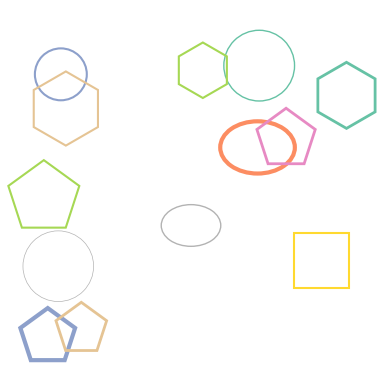[{"shape": "hexagon", "thickness": 2, "radius": 0.43, "center": [0.9, 0.752]}, {"shape": "circle", "thickness": 1, "radius": 0.46, "center": [0.673, 0.83]}, {"shape": "oval", "thickness": 3, "radius": 0.48, "center": [0.669, 0.617]}, {"shape": "pentagon", "thickness": 3, "radius": 0.37, "center": [0.124, 0.125]}, {"shape": "circle", "thickness": 1.5, "radius": 0.34, "center": [0.158, 0.807]}, {"shape": "pentagon", "thickness": 2, "radius": 0.4, "center": [0.743, 0.639]}, {"shape": "hexagon", "thickness": 1.5, "radius": 0.36, "center": [0.527, 0.818]}, {"shape": "pentagon", "thickness": 1.5, "radius": 0.48, "center": [0.114, 0.487]}, {"shape": "square", "thickness": 1.5, "radius": 0.36, "center": [0.834, 0.324]}, {"shape": "pentagon", "thickness": 2, "radius": 0.35, "center": [0.211, 0.146]}, {"shape": "hexagon", "thickness": 1.5, "radius": 0.48, "center": [0.171, 0.718]}, {"shape": "oval", "thickness": 1, "radius": 0.39, "center": [0.496, 0.414]}, {"shape": "circle", "thickness": 0.5, "radius": 0.46, "center": [0.151, 0.309]}]